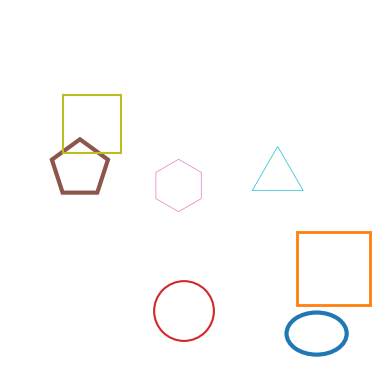[{"shape": "oval", "thickness": 3, "radius": 0.39, "center": [0.822, 0.134]}, {"shape": "square", "thickness": 2, "radius": 0.47, "center": [0.867, 0.303]}, {"shape": "circle", "thickness": 1.5, "radius": 0.39, "center": [0.478, 0.192]}, {"shape": "pentagon", "thickness": 3, "radius": 0.38, "center": [0.208, 0.562]}, {"shape": "hexagon", "thickness": 0.5, "radius": 0.34, "center": [0.464, 0.518]}, {"shape": "square", "thickness": 1.5, "radius": 0.37, "center": [0.239, 0.677]}, {"shape": "triangle", "thickness": 0.5, "radius": 0.38, "center": [0.721, 0.543]}]